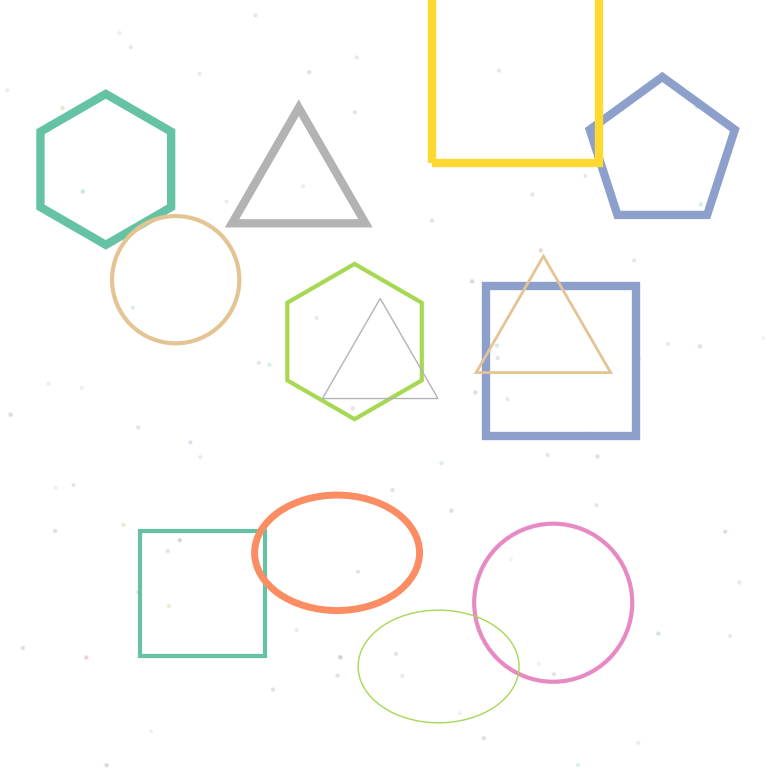[{"shape": "hexagon", "thickness": 3, "radius": 0.49, "center": [0.137, 0.78]}, {"shape": "square", "thickness": 1.5, "radius": 0.41, "center": [0.264, 0.23]}, {"shape": "oval", "thickness": 2.5, "radius": 0.54, "center": [0.438, 0.282]}, {"shape": "square", "thickness": 3, "radius": 0.49, "center": [0.728, 0.531]}, {"shape": "pentagon", "thickness": 3, "radius": 0.5, "center": [0.86, 0.801]}, {"shape": "circle", "thickness": 1.5, "radius": 0.51, "center": [0.718, 0.217]}, {"shape": "oval", "thickness": 0.5, "radius": 0.52, "center": [0.57, 0.134]}, {"shape": "hexagon", "thickness": 1.5, "radius": 0.5, "center": [0.46, 0.556]}, {"shape": "square", "thickness": 3, "radius": 0.54, "center": [0.669, 0.897]}, {"shape": "circle", "thickness": 1.5, "radius": 0.41, "center": [0.228, 0.637]}, {"shape": "triangle", "thickness": 1, "radius": 0.5, "center": [0.706, 0.567]}, {"shape": "triangle", "thickness": 3, "radius": 0.5, "center": [0.388, 0.76]}, {"shape": "triangle", "thickness": 0.5, "radius": 0.43, "center": [0.494, 0.526]}]